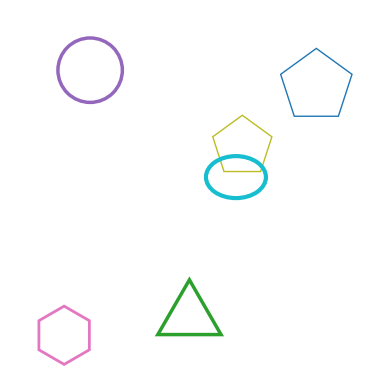[{"shape": "pentagon", "thickness": 1, "radius": 0.49, "center": [0.822, 0.777]}, {"shape": "triangle", "thickness": 2.5, "radius": 0.47, "center": [0.492, 0.178]}, {"shape": "circle", "thickness": 2.5, "radius": 0.42, "center": [0.234, 0.818]}, {"shape": "hexagon", "thickness": 2, "radius": 0.38, "center": [0.167, 0.129]}, {"shape": "pentagon", "thickness": 1, "radius": 0.4, "center": [0.629, 0.62]}, {"shape": "oval", "thickness": 3, "radius": 0.39, "center": [0.613, 0.54]}]